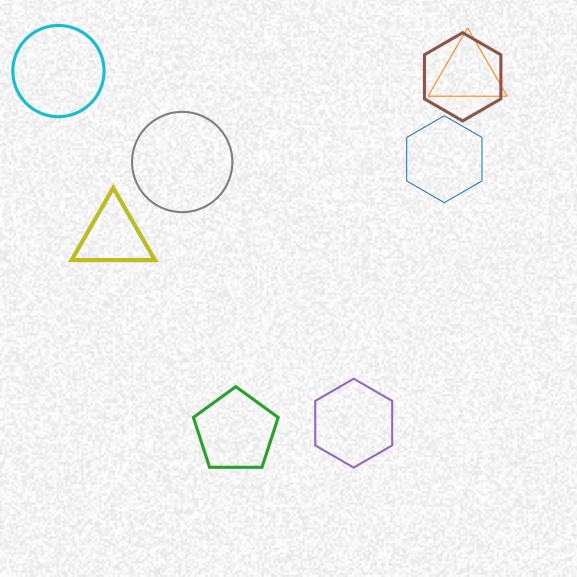[{"shape": "hexagon", "thickness": 0.5, "radius": 0.38, "center": [0.769, 0.723]}, {"shape": "triangle", "thickness": 0.5, "radius": 0.4, "center": [0.81, 0.872]}, {"shape": "pentagon", "thickness": 1.5, "radius": 0.39, "center": [0.408, 0.252]}, {"shape": "hexagon", "thickness": 1, "radius": 0.38, "center": [0.613, 0.266]}, {"shape": "hexagon", "thickness": 1.5, "radius": 0.38, "center": [0.801, 0.866]}, {"shape": "circle", "thickness": 1, "radius": 0.43, "center": [0.315, 0.719]}, {"shape": "triangle", "thickness": 2, "radius": 0.42, "center": [0.196, 0.59]}, {"shape": "circle", "thickness": 1.5, "radius": 0.39, "center": [0.101, 0.876]}]